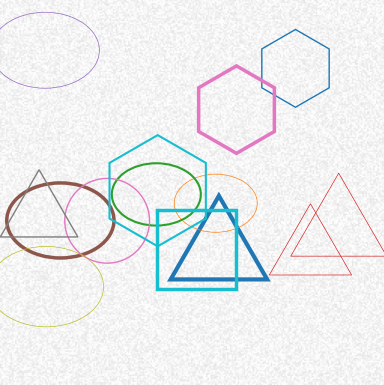[{"shape": "triangle", "thickness": 3, "radius": 0.72, "center": [0.569, 0.347]}, {"shape": "hexagon", "thickness": 1, "radius": 0.5, "center": [0.768, 0.822]}, {"shape": "oval", "thickness": 0.5, "radius": 0.54, "center": [0.56, 0.472]}, {"shape": "oval", "thickness": 1.5, "radius": 0.58, "center": [0.406, 0.495]}, {"shape": "triangle", "thickness": 0.5, "radius": 0.72, "center": [0.88, 0.407]}, {"shape": "triangle", "thickness": 0.5, "radius": 0.62, "center": [0.806, 0.347]}, {"shape": "oval", "thickness": 0.5, "radius": 0.7, "center": [0.117, 0.869]}, {"shape": "oval", "thickness": 2.5, "radius": 0.7, "center": [0.157, 0.427]}, {"shape": "circle", "thickness": 1, "radius": 0.55, "center": [0.278, 0.427]}, {"shape": "hexagon", "thickness": 2.5, "radius": 0.57, "center": [0.614, 0.715]}, {"shape": "triangle", "thickness": 1, "radius": 0.58, "center": [0.101, 0.443]}, {"shape": "oval", "thickness": 0.5, "radius": 0.75, "center": [0.12, 0.255]}, {"shape": "hexagon", "thickness": 1.5, "radius": 0.72, "center": [0.41, 0.505]}, {"shape": "square", "thickness": 2.5, "radius": 0.51, "center": [0.51, 0.351]}]